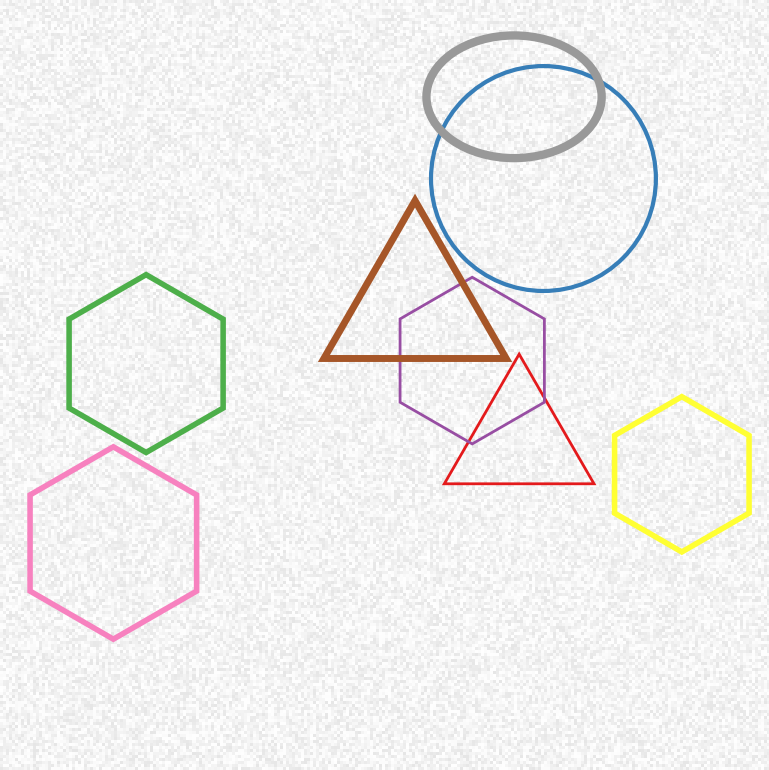[{"shape": "triangle", "thickness": 1, "radius": 0.56, "center": [0.674, 0.428]}, {"shape": "circle", "thickness": 1.5, "radius": 0.73, "center": [0.706, 0.768]}, {"shape": "hexagon", "thickness": 2, "radius": 0.58, "center": [0.19, 0.528]}, {"shape": "hexagon", "thickness": 1, "radius": 0.54, "center": [0.613, 0.532]}, {"shape": "hexagon", "thickness": 2, "radius": 0.5, "center": [0.885, 0.384]}, {"shape": "triangle", "thickness": 2.5, "radius": 0.68, "center": [0.539, 0.603]}, {"shape": "hexagon", "thickness": 2, "radius": 0.62, "center": [0.147, 0.295]}, {"shape": "oval", "thickness": 3, "radius": 0.57, "center": [0.668, 0.874]}]